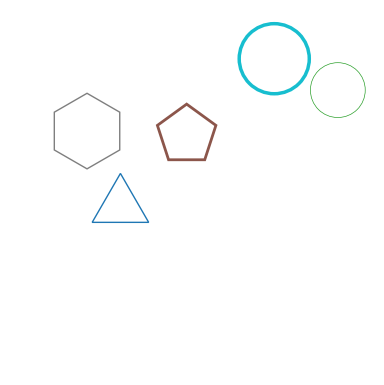[{"shape": "triangle", "thickness": 1, "radius": 0.42, "center": [0.313, 0.465]}, {"shape": "circle", "thickness": 0.5, "radius": 0.36, "center": [0.877, 0.766]}, {"shape": "pentagon", "thickness": 2, "radius": 0.4, "center": [0.485, 0.65]}, {"shape": "hexagon", "thickness": 1, "radius": 0.49, "center": [0.226, 0.66]}, {"shape": "circle", "thickness": 2.5, "radius": 0.46, "center": [0.712, 0.848]}]